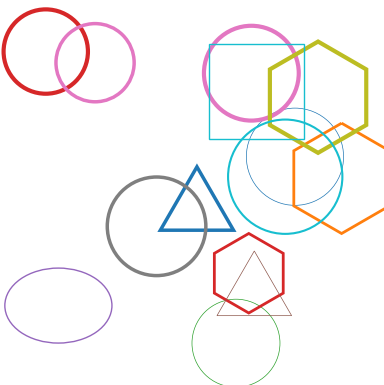[{"shape": "triangle", "thickness": 2.5, "radius": 0.55, "center": [0.512, 0.457]}, {"shape": "circle", "thickness": 0.5, "radius": 0.63, "center": [0.766, 0.593]}, {"shape": "hexagon", "thickness": 2, "radius": 0.72, "center": [0.887, 0.537]}, {"shape": "circle", "thickness": 0.5, "radius": 0.57, "center": [0.613, 0.109]}, {"shape": "circle", "thickness": 3, "radius": 0.55, "center": [0.119, 0.866]}, {"shape": "hexagon", "thickness": 2, "radius": 0.52, "center": [0.646, 0.29]}, {"shape": "oval", "thickness": 1, "radius": 0.7, "center": [0.152, 0.206]}, {"shape": "triangle", "thickness": 0.5, "radius": 0.56, "center": [0.661, 0.236]}, {"shape": "circle", "thickness": 2.5, "radius": 0.51, "center": [0.247, 0.837]}, {"shape": "circle", "thickness": 3, "radius": 0.62, "center": [0.653, 0.81]}, {"shape": "circle", "thickness": 2.5, "radius": 0.64, "center": [0.407, 0.412]}, {"shape": "hexagon", "thickness": 3, "radius": 0.72, "center": [0.826, 0.748]}, {"shape": "circle", "thickness": 1.5, "radius": 0.74, "center": [0.741, 0.541]}, {"shape": "square", "thickness": 1, "radius": 0.62, "center": [0.666, 0.763]}]